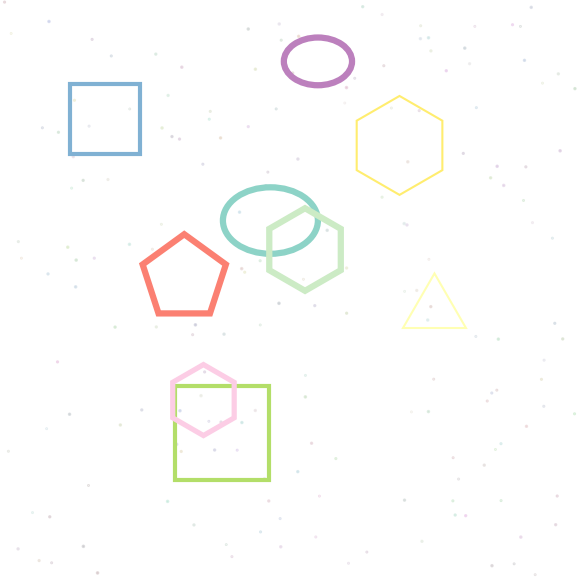[{"shape": "oval", "thickness": 3, "radius": 0.41, "center": [0.468, 0.617]}, {"shape": "triangle", "thickness": 1, "radius": 0.31, "center": [0.752, 0.463]}, {"shape": "pentagon", "thickness": 3, "radius": 0.38, "center": [0.319, 0.518]}, {"shape": "square", "thickness": 2, "radius": 0.3, "center": [0.182, 0.793]}, {"shape": "square", "thickness": 2, "radius": 0.4, "center": [0.384, 0.249]}, {"shape": "hexagon", "thickness": 2.5, "radius": 0.31, "center": [0.352, 0.306]}, {"shape": "oval", "thickness": 3, "radius": 0.3, "center": [0.551, 0.893]}, {"shape": "hexagon", "thickness": 3, "radius": 0.36, "center": [0.528, 0.567]}, {"shape": "hexagon", "thickness": 1, "radius": 0.43, "center": [0.692, 0.747]}]